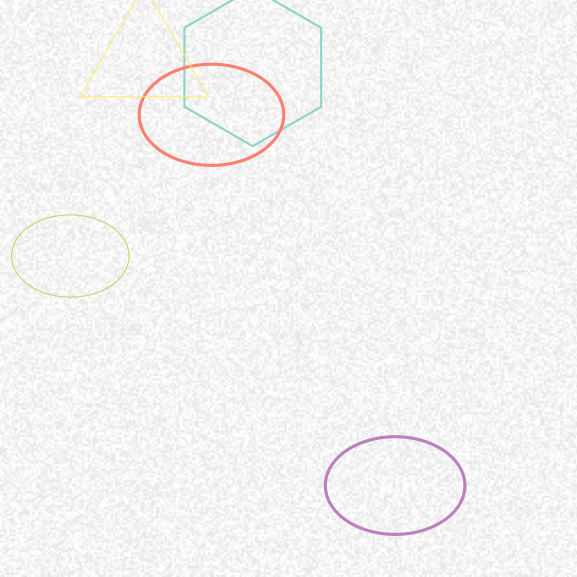[{"shape": "hexagon", "thickness": 1, "radius": 0.68, "center": [0.438, 0.883]}, {"shape": "oval", "thickness": 1.5, "radius": 0.63, "center": [0.366, 0.8]}, {"shape": "oval", "thickness": 0.5, "radius": 0.51, "center": [0.122, 0.556]}, {"shape": "oval", "thickness": 1.5, "radius": 0.6, "center": [0.684, 0.158]}, {"shape": "triangle", "thickness": 0.5, "radius": 0.64, "center": [0.25, 0.896]}]